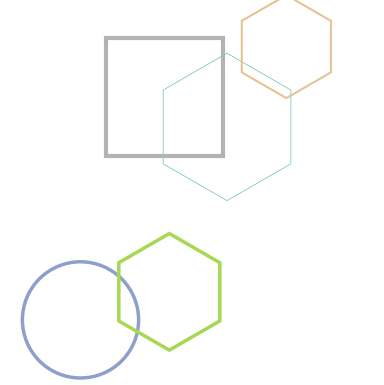[{"shape": "hexagon", "thickness": 0.5, "radius": 0.96, "center": [0.59, 0.67]}, {"shape": "circle", "thickness": 2.5, "radius": 0.75, "center": [0.209, 0.169]}, {"shape": "hexagon", "thickness": 2.5, "radius": 0.76, "center": [0.44, 0.242]}, {"shape": "hexagon", "thickness": 1.5, "radius": 0.67, "center": [0.744, 0.879]}, {"shape": "square", "thickness": 3, "radius": 0.76, "center": [0.428, 0.748]}]